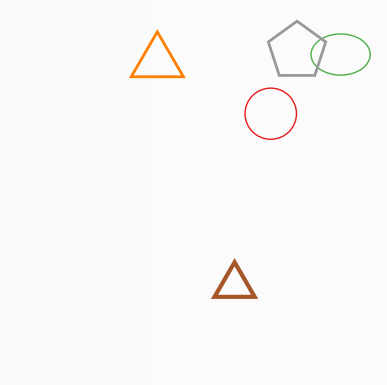[{"shape": "circle", "thickness": 1, "radius": 0.33, "center": [0.699, 0.705]}, {"shape": "oval", "thickness": 1, "radius": 0.38, "center": [0.879, 0.858]}, {"shape": "triangle", "thickness": 2, "radius": 0.39, "center": [0.406, 0.84]}, {"shape": "triangle", "thickness": 3, "radius": 0.3, "center": [0.605, 0.259]}, {"shape": "pentagon", "thickness": 2, "radius": 0.39, "center": [0.767, 0.867]}]